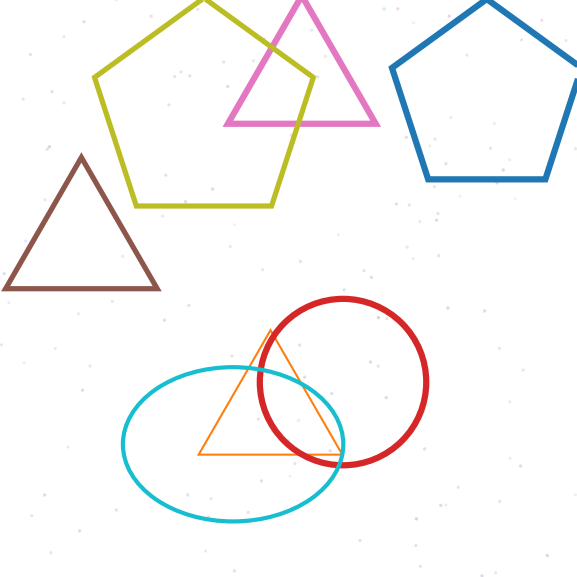[{"shape": "pentagon", "thickness": 3, "radius": 0.86, "center": [0.843, 0.828]}, {"shape": "triangle", "thickness": 1, "radius": 0.72, "center": [0.468, 0.284]}, {"shape": "circle", "thickness": 3, "radius": 0.72, "center": [0.594, 0.338]}, {"shape": "triangle", "thickness": 2.5, "radius": 0.76, "center": [0.141, 0.575]}, {"shape": "triangle", "thickness": 3, "radius": 0.74, "center": [0.523, 0.859]}, {"shape": "pentagon", "thickness": 2.5, "radius": 1.0, "center": [0.353, 0.804]}, {"shape": "oval", "thickness": 2, "radius": 0.95, "center": [0.404, 0.23]}]